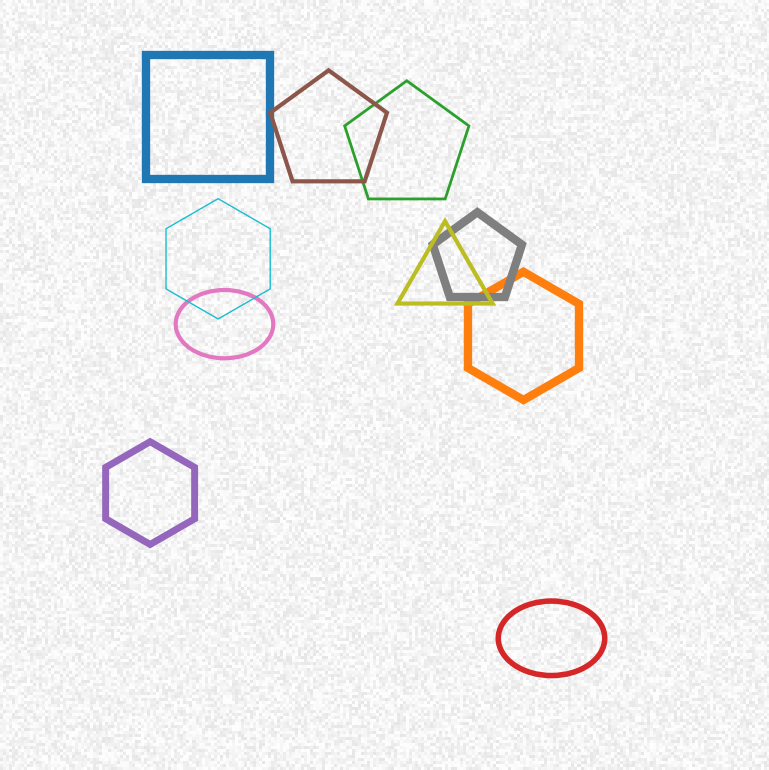[{"shape": "square", "thickness": 3, "radius": 0.4, "center": [0.27, 0.848]}, {"shape": "hexagon", "thickness": 3, "radius": 0.42, "center": [0.68, 0.564]}, {"shape": "pentagon", "thickness": 1, "radius": 0.42, "center": [0.528, 0.81]}, {"shape": "oval", "thickness": 2, "radius": 0.35, "center": [0.716, 0.171]}, {"shape": "hexagon", "thickness": 2.5, "radius": 0.33, "center": [0.195, 0.36]}, {"shape": "pentagon", "thickness": 1.5, "radius": 0.4, "center": [0.427, 0.829]}, {"shape": "oval", "thickness": 1.5, "radius": 0.32, "center": [0.292, 0.579]}, {"shape": "pentagon", "thickness": 3, "radius": 0.3, "center": [0.62, 0.664]}, {"shape": "triangle", "thickness": 1.5, "radius": 0.36, "center": [0.578, 0.641]}, {"shape": "hexagon", "thickness": 0.5, "radius": 0.39, "center": [0.283, 0.664]}]